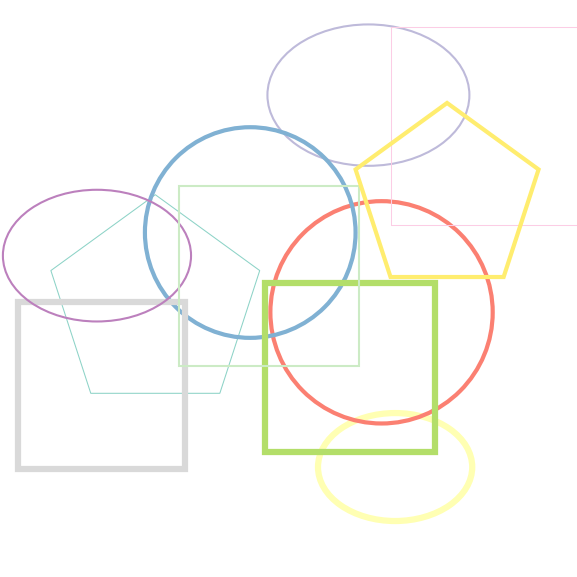[{"shape": "pentagon", "thickness": 0.5, "radius": 0.95, "center": [0.269, 0.472]}, {"shape": "oval", "thickness": 3, "radius": 0.67, "center": [0.684, 0.19]}, {"shape": "oval", "thickness": 1, "radius": 0.87, "center": [0.638, 0.834]}, {"shape": "circle", "thickness": 2, "radius": 0.96, "center": [0.661, 0.458]}, {"shape": "circle", "thickness": 2, "radius": 0.91, "center": [0.433, 0.596]}, {"shape": "square", "thickness": 3, "radius": 0.73, "center": [0.606, 0.363]}, {"shape": "square", "thickness": 0.5, "radius": 0.86, "center": [0.848, 0.781]}, {"shape": "square", "thickness": 3, "radius": 0.72, "center": [0.175, 0.332]}, {"shape": "oval", "thickness": 1, "radius": 0.81, "center": [0.168, 0.556]}, {"shape": "square", "thickness": 1, "radius": 0.78, "center": [0.466, 0.521]}, {"shape": "pentagon", "thickness": 2, "radius": 0.83, "center": [0.774, 0.654]}]